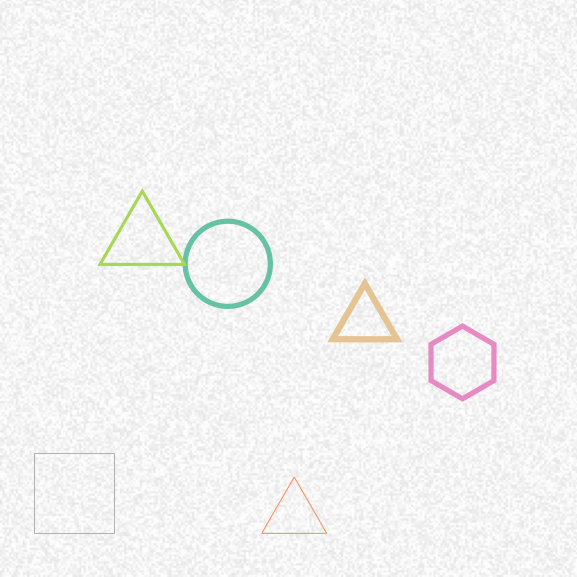[{"shape": "circle", "thickness": 2.5, "radius": 0.37, "center": [0.394, 0.542]}, {"shape": "triangle", "thickness": 0.5, "radius": 0.33, "center": [0.509, 0.108]}, {"shape": "hexagon", "thickness": 2.5, "radius": 0.31, "center": [0.801, 0.372]}, {"shape": "triangle", "thickness": 1.5, "radius": 0.42, "center": [0.246, 0.584]}, {"shape": "triangle", "thickness": 3, "radius": 0.32, "center": [0.632, 0.444]}, {"shape": "square", "thickness": 0.5, "radius": 0.34, "center": [0.128, 0.145]}]